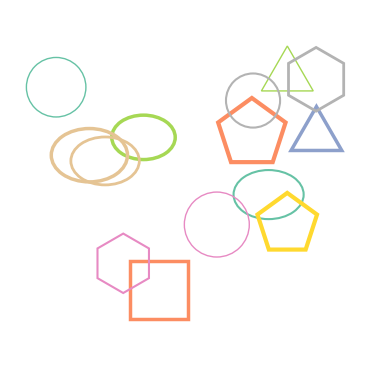[{"shape": "oval", "thickness": 1.5, "radius": 0.46, "center": [0.698, 0.495]}, {"shape": "circle", "thickness": 1, "radius": 0.39, "center": [0.146, 0.773]}, {"shape": "pentagon", "thickness": 3, "radius": 0.46, "center": [0.654, 0.653]}, {"shape": "square", "thickness": 2.5, "radius": 0.38, "center": [0.414, 0.248]}, {"shape": "triangle", "thickness": 2.5, "radius": 0.38, "center": [0.822, 0.647]}, {"shape": "hexagon", "thickness": 1.5, "radius": 0.39, "center": [0.32, 0.316]}, {"shape": "circle", "thickness": 1, "radius": 0.42, "center": [0.563, 0.417]}, {"shape": "triangle", "thickness": 1, "radius": 0.39, "center": [0.746, 0.803]}, {"shape": "oval", "thickness": 2.5, "radius": 0.41, "center": [0.373, 0.643]}, {"shape": "pentagon", "thickness": 3, "radius": 0.41, "center": [0.746, 0.418]}, {"shape": "oval", "thickness": 2.5, "radius": 0.49, "center": [0.232, 0.597]}, {"shape": "oval", "thickness": 2, "radius": 0.44, "center": [0.273, 0.582]}, {"shape": "circle", "thickness": 1.5, "radius": 0.35, "center": [0.657, 0.739]}, {"shape": "hexagon", "thickness": 2, "radius": 0.41, "center": [0.821, 0.794]}]